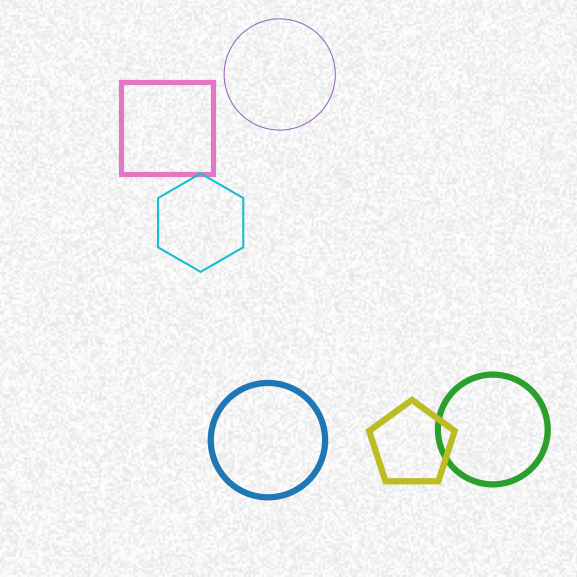[{"shape": "circle", "thickness": 3, "radius": 0.5, "center": [0.464, 0.237]}, {"shape": "circle", "thickness": 3, "radius": 0.48, "center": [0.853, 0.255]}, {"shape": "circle", "thickness": 0.5, "radius": 0.48, "center": [0.484, 0.87]}, {"shape": "square", "thickness": 2.5, "radius": 0.4, "center": [0.289, 0.777]}, {"shape": "pentagon", "thickness": 3, "radius": 0.39, "center": [0.713, 0.229]}, {"shape": "hexagon", "thickness": 1, "radius": 0.43, "center": [0.347, 0.614]}]